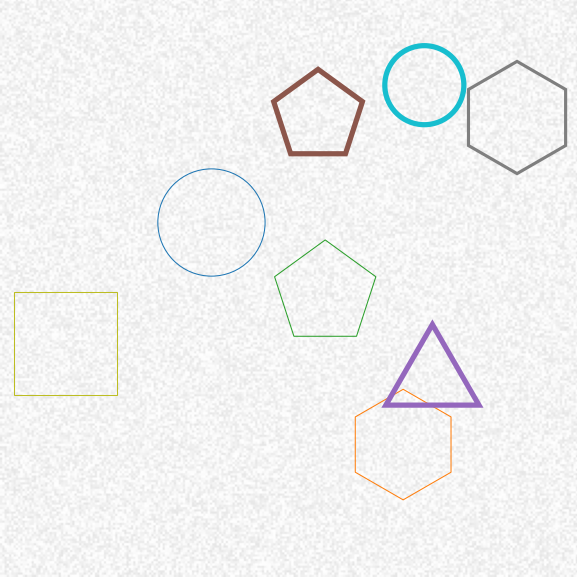[{"shape": "circle", "thickness": 0.5, "radius": 0.46, "center": [0.366, 0.614]}, {"shape": "hexagon", "thickness": 0.5, "radius": 0.48, "center": [0.698, 0.229]}, {"shape": "pentagon", "thickness": 0.5, "radius": 0.46, "center": [0.563, 0.491]}, {"shape": "triangle", "thickness": 2.5, "radius": 0.47, "center": [0.749, 0.344]}, {"shape": "pentagon", "thickness": 2.5, "radius": 0.4, "center": [0.551, 0.798]}, {"shape": "hexagon", "thickness": 1.5, "radius": 0.49, "center": [0.895, 0.796]}, {"shape": "square", "thickness": 0.5, "radius": 0.45, "center": [0.114, 0.404]}, {"shape": "circle", "thickness": 2.5, "radius": 0.34, "center": [0.735, 0.852]}]